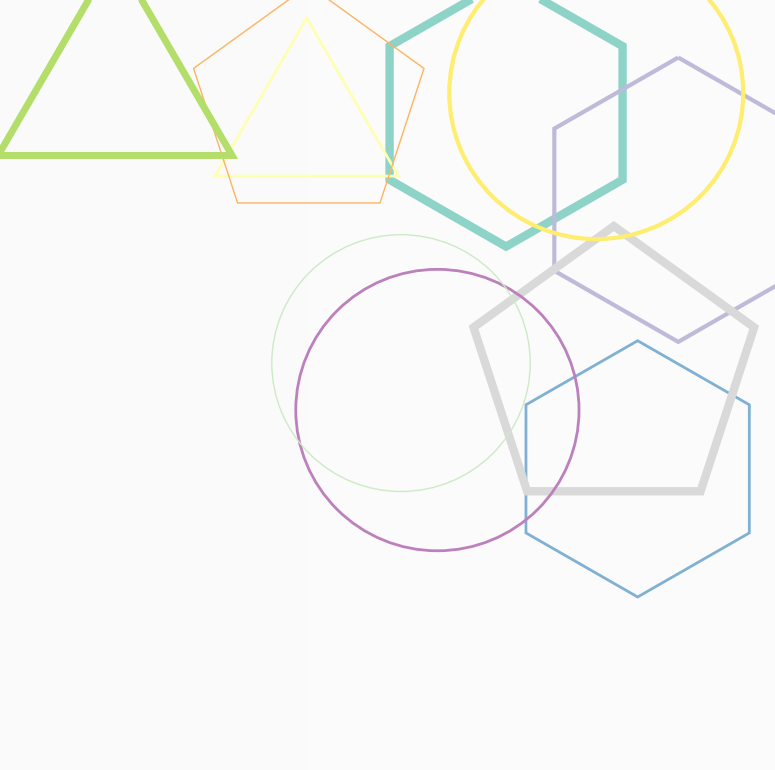[{"shape": "hexagon", "thickness": 3, "radius": 0.87, "center": [0.653, 0.853]}, {"shape": "triangle", "thickness": 1, "radius": 0.68, "center": [0.396, 0.84]}, {"shape": "hexagon", "thickness": 1.5, "radius": 0.92, "center": [0.875, 0.741]}, {"shape": "hexagon", "thickness": 1, "radius": 0.83, "center": [0.823, 0.391]}, {"shape": "pentagon", "thickness": 0.5, "radius": 0.78, "center": [0.398, 0.863]}, {"shape": "triangle", "thickness": 2.5, "radius": 0.87, "center": [0.148, 0.885]}, {"shape": "pentagon", "thickness": 3, "radius": 0.95, "center": [0.792, 0.516]}, {"shape": "circle", "thickness": 1, "radius": 0.91, "center": [0.564, 0.467]}, {"shape": "circle", "thickness": 0.5, "radius": 0.83, "center": [0.517, 0.528]}, {"shape": "circle", "thickness": 1.5, "radius": 0.95, "center": [0.769, 0.879]}]